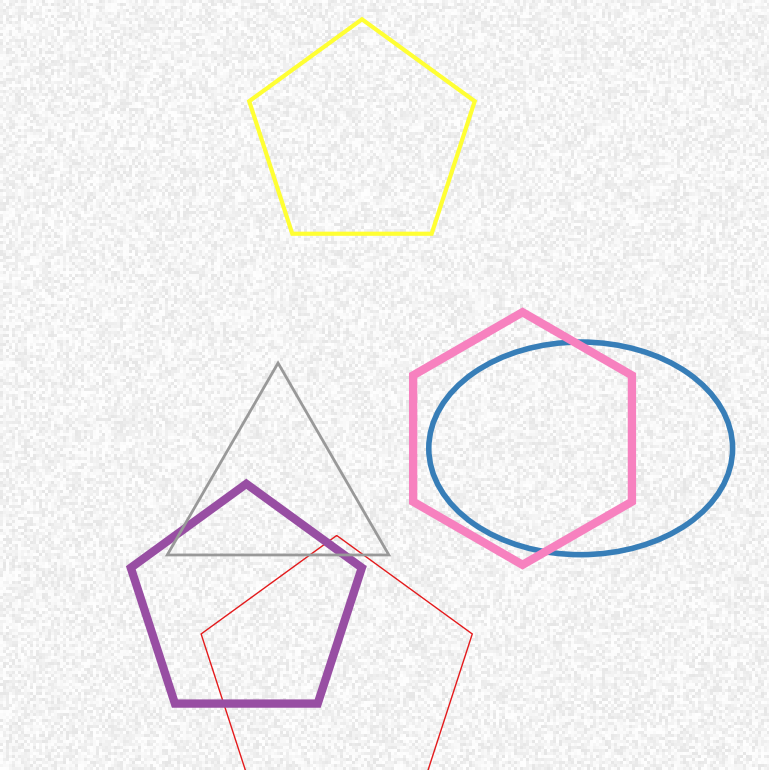[{"shape": "pentagon", "thickness": 0.5, "radius": 0.93, "center": [0.437, 0.119]}, {"shape": "oval", "thickness": 2, "radius": 0.99, "center": [0.754, 0.418]}, {"shape": "pentagon", "thickness": 3, "radius": 0.79, "center": [0.32, 0.214]}, {"shape": "pentagon", "thickness": 1.5, "radius": 0.77, "center": [0.47, 0.821]}, {"shape": "hexagon", "thickness": 3, "radius": 0.82, "center": [0.679, 0.43]}, {"shape": "triangle", "thickness": 1, "radius": 0.83, "center": [0.361, 0.362]}]